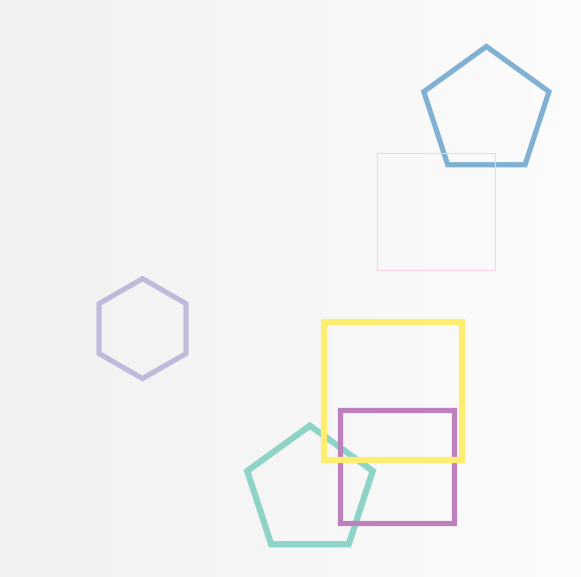[{"shape": "pentagon", "thickness": 3, "radius": 0.57, "center": [0.533, 0.149]}, {"shape": "hexagon", "thickness": 2.5, "radius": 0.43, "center": [0.245, 0.43]}, {"shape": "pentagon", "thickness": 2.5, "radius": 0.57, "center": [0.837, 0.805]}, {"shape": "square", "thickness": 0.5, "radius": 0.51, "center": [0.751, 0.633]}, {"shape": "square", "thickness": 2.5, "radius": 0.49, "center": [0.683, 0.191]}, {"shape": "square", "thickness": 3, "radius": 0.59, "center": [0.677, 0.322]}]